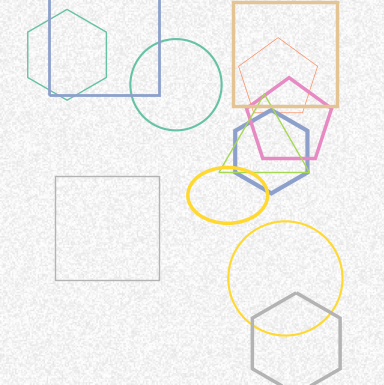[{"shape": "circle", "thickness": 1.5, "radius": 0.59, "center": [0.457, 0.78]}, {"shape": "hexagon", "thickness": 1, "radius": 0.59, "center": [0.174, 0.858]}, {"shape": "pentagon", "thickness": 0.5, "radius": 0.54, "center": [0.722, 0.794]}, {"shape": "square", "thickness": 2, "radius": 0.71, "center": [0.27, 0.894]}, {"shape": "hexagon", "thickness": 3, "radius": 0.54, "center": [0.705, 0.606]}, {"shape": "pentagon", "thickness": 2.5, "radius": 0.58, "center": [0.751, 0.682]}, {"shape": "triangle", "thickness": 1, "radius": 0.68, "center": [0.686, 0.62]}, {"shape": "oval", "thickness": 2.5, "radius": 0.52, "center": [0.592, 0.493]}, {"shape": "circle", "thickness": 1.5, "radius": 0.74, "center": [0.741, 0.277]}, {"shape": "square", "thickness": 2.5, "radius": 0.68, "center": [0.74, 0.861]}, {"shape": "hexagon", "thickness": 2.5, "radius": 0.66, "center": [0.769, 0.108]}, {"shape": "square", "thickness": 1, "radius": 0.68, "center": [0.278, 0.408]}]